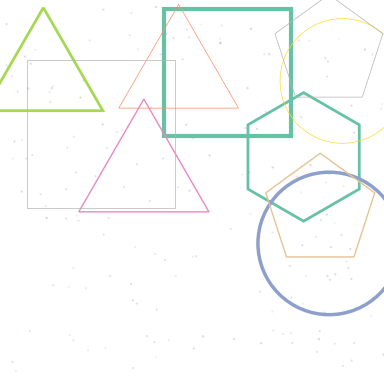[{"shape": "hexagon", "thickness": 2, "radius": 0.83, "center": [0.789, 0.592]}, {"shape": "square", "thickness": 3, "radius": 0.83, "center": [0.591, 0.812]}, {"shape": "triangle", "thickness": 0.5, "radius": 0.9, "center": [0.464, 0.809]}, {"shape": "circle", "thickness": 2.5, "radius": 0.93, "center": [0.855, 0.368]}, {"shape": "triangle", "thickness": 1, "radius": 0.98, "center": [0.374, 0.547]}, {"shape": "triangle", "thickness": 2, "radius": 0.89, "center": [0.113, 0.802]}, {"shape": "circle", "thickness": 0.5, "radius": 0.81, "center": [0.889, 0.79]}, {"shape": "pentagon", "thickness": 1, "radius": 0.74, "center": [0.832, 0.453]}, {"shape": "square", "thickness": 0.5, "radius": 0.96, "center": [0.262, 0.651]}, {"shape": "pentagon", "thickness": 0.5, "radius": 0.74, "center": [0.854, 0.867]}]